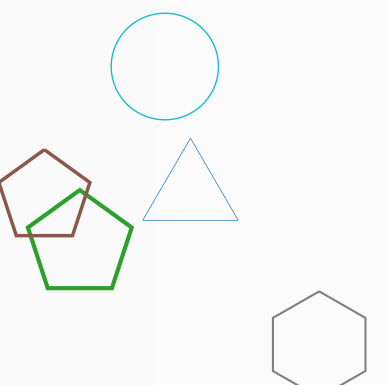[{"shape": "triangle", "thickness": 0.5, "radius": 0.71, "center": [0.492, 0.499]}, {"shape": "pentagon", "thickness": 3, "radius": 0.7, "center": [0.206, 0.365]}, {"shape": "pentagon", "thickness": 2.5, "radius": 0.62, "center": [0.115, 0.488]}, {"shape": "hexagon", "thickness": 1.5, "radius": 0.69, "center": [0.824, 0.105]}, {"shape": "circle", "thickness": 1, "radius": 0.69, "center": [0.425, 0.827]}]